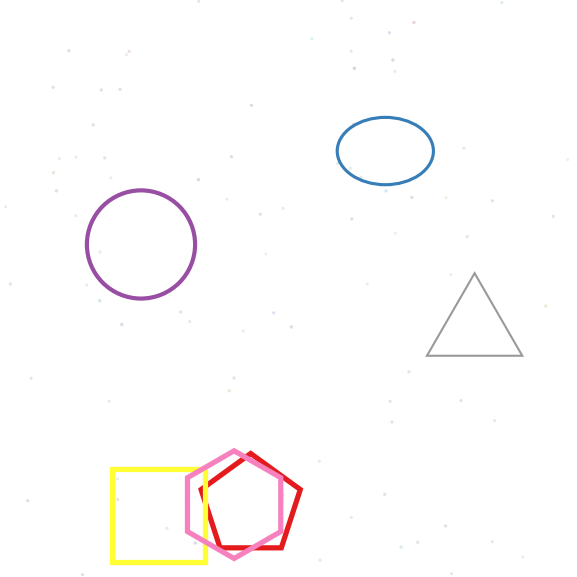[{"shape": "pentagon", "thickness": 2.5, "radius": 0.45, "center": [0.434, 0.124]}, {"shape": "oval", "thickness": 1.5, "radius": 0.42, "center": [0.667, 0.738]}, {"shape": "circle", "thickness": 2, "radius": 0.47, "center": [0.244, 0.576]}, {"shape": "square", "thickness": 2.5, "radius": 0.4, "center": [0.275, 0.106]}, {"shape": "hexagon", "thickness": 2.5, "radius": 0.47, "center": [0.405, 0.125]}, {"shape": "triangle", "thickness": 1, "radius": 0.48, "center": [0.822, 0.431]}]